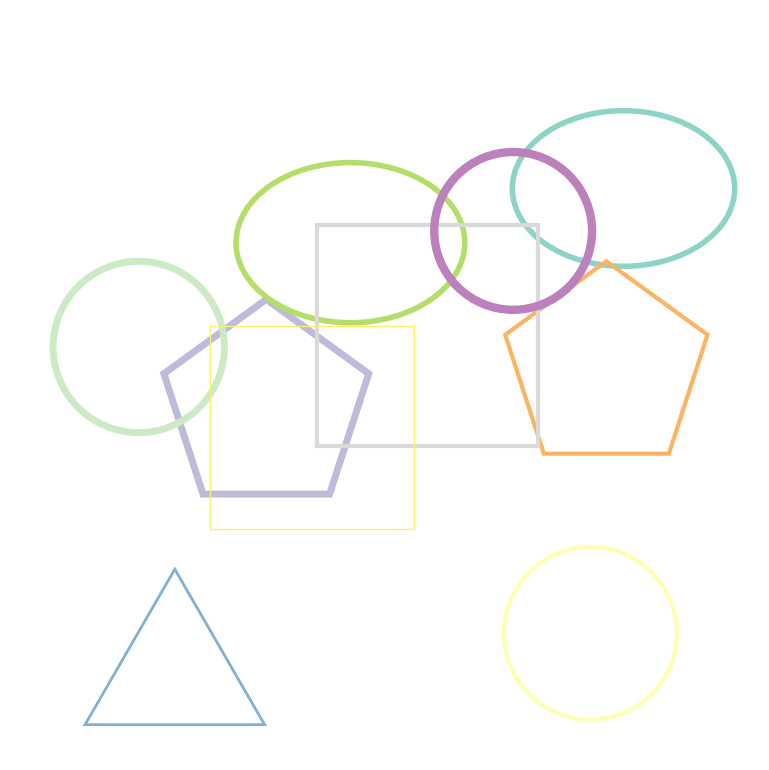[{"shape": "oval", "thickness": 2, "radius": 0.72, "center": [0.81, 0.755]}, {"shape": "circle", "thickness": 1.5, "radius": 0.56, "center": [0.767, 0.178]}, {"shape": "pentagon", "thickness": 2.5, "radius": 0.7, "center": [0.346, 0.471]}, {"shape": "triangle", "thickness": 1, "radius": 0.67, "center": [0.227, 0.126]}, {"shape": "pentagon", "thickness": 1.5, "radius": 0.69, "center": [0.787, 0.523]}, {"shape": "oval", "thickness": 2, "radius": 0.74, "center": [0.455, 0.685]}, {"shape": "square", "thickness": 1.5, "radius": 0.72, "center": [0.555, 0.564]}, {"shape": "circle", "thickness": 3, "radius": 0.51, "center": [0.666, 0.7]}, {"shape": "circle", "thickness": 2.5, "radius": 0.56, "center": [0.18, 0.549]}, {"shape": "square", "thickness": 0.5, "radius": 0.66, "center": [0.405, 0.445]}]